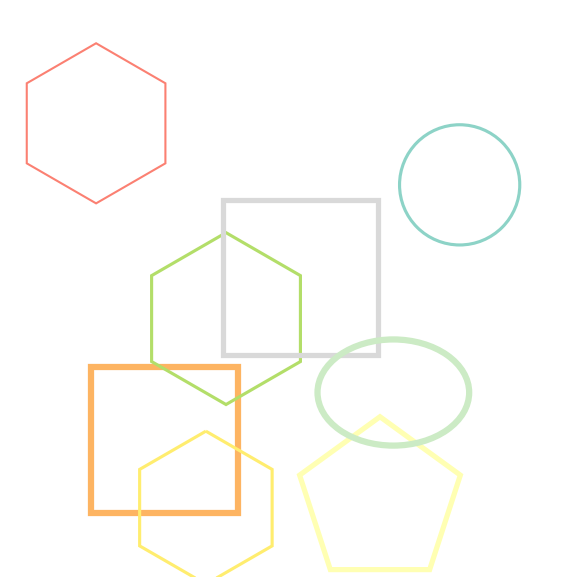[{"shape": "circle", "thickness": 1.5, "radius": 0.52, "center": [0.796, 0.679]}, {"shape": "pentagon", "thickness": 2.5, "radius": 0.73, "center": [0.658, 0.131]}, {"shape": "hexagon", "thickness": 1, "radius": 0.69, "center": [0.166, 0.786]}, {"shape": "square", "thickness": 3, "radius": 0.63, "center": [0.285, 0.237]}, {"shape": "hexagon", "thickness": 1.5, "radius": 0.74, "center": [0.391, 0.447]}, {"shape": "square", "thickness": 2.5, "radius": 0.67, "center": [0.521, 0.519]}, {"shape": "oval", "thickness": 3, "radius": 0.66, "center": [0.681, 0.319]}, {"shape": "hexagon", "thickness": 1.5, "radius": 0.66, "center": [0.357, 0.12]}]